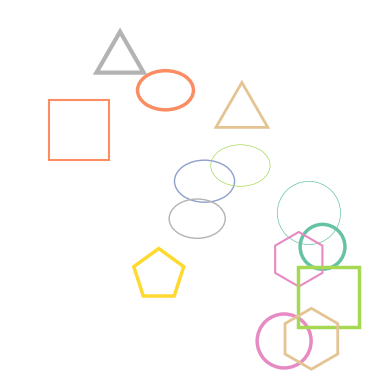[{"shape": "circle", "thickness": 2.5, "radius": 0.29, "center": [0.838, 0.359]}, {"shape": "circle", "thickness": 0.5, "radius": 0.41, "center": [0.802, 0.447]}, {"shape": "oval", "thickness": 2.5, "radius": 0.36, "center": [0.43, 0.766]}, {"shape": "square", "thickness": 1.5, "radius": 0.39, "center": [0.206, 0.662]}, {"shape": "oval", "thickness": 1, "radius": 0.39, "center": [0.531, 0.529]}, {"shape": "hexagon", "thickness": 1.5, "radius": 0.35, "center": [0.776, 0.327]}, {"shape": "circle", "thickness": 2.5, "radius": 0.35, "center": [0.738, 0.114]}, {"shape": "oval", "thickness": 0.5, "radius": 0.39, "center": [0.624, 0.57]}, {"shape": "square", "thickness": 2.5, "radius": 0.39, "center": [0.853, 0.229]}, {"shape": "pentagon", "thickness": 2.5, "radius": 0.34, "center": [0.412, 0.286]}, {"shape": "hexagon", "thickness": 2, "radius": 0.4, "center": [0.809, 0.12]}, {"shape": "triangle", "thickness": 2, "radius": 0.39, "center": [0.628, 0.708]}, {"shape": "oval", "thickness": 1, "radius": 0.36, "center": [0.512, 0.432]}, {"shape": "triangle", "thickness": 3, "radius": 0.35, "center": [0.312, 0.847]}]